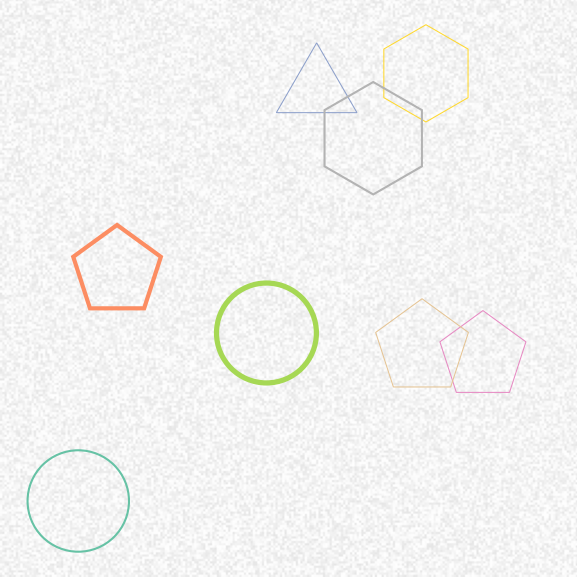[{"shape": "circle", "thickness": 1, "radius": 0.44, "center": [0.136, 0.132]}, {"shape": "pentagon", "thickness": 2, "radius": 0.4, "center": [0.203, 0.53]}, {"shape": "triangle", "thickness": 0.5, "radius": 0.4, "center": [0.548, 0.844]}, {"shape": "pentagon", "thickness": 0.5, "radius": 0.39, "center": [0.836, 0.383]}, {"shape": "circle", "thickness": 2.5, "radius": 0.43, "center": [0.461, 0.423]}, {"shape": "hexagon", "thickness": 0.5, "radius": 0.42, "center": [0.738, 0.872]}, {"shape": "pentagon", "thickness": 0.5, "radius": 0.42, "center": [0.731, 0.397]}, {"shape": "hexagon", "thickness": 1, "radius": 0.49, "center": [0.646, 0.76]}]